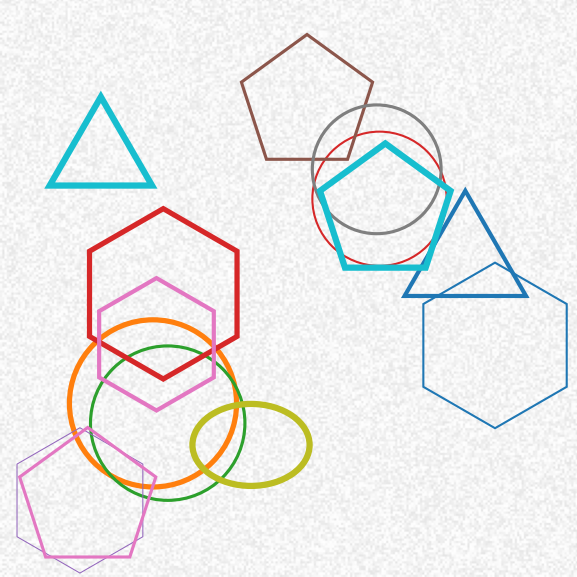[{"shape": "triangle", "thickness": 2, "radius": 0.61, "center": [0.806, 0.547]}, {"shape": "hexagon", "thickness": 1, "radius": 0.72, "center": [0.857, 0.401]}, {"shape": "circle", "thickness": 2.5, "radius": 0.72, "center": [0.265, 0.301]}, {"shape": "circle", "thickness": 1.5, "radius": 0.67, "center": [0.29, 0.266]}, {"shape": "circle", "thickness": 1, "radius": 0.58, "center": [0.657, 0.655]}, {"shape": "hexagon", "thickness": 2.5, "radius": 0.74, "center": [0.283, 0.49]}, {"shape": "hexagon", "thickness": 0.5, "radius": 0.63, "center": [0.138, 0.133]}, {"shape": "pentagon", "thickness": 1.5, "radius": 0.6, "center": [0.532, 0.82]}, {"shape": "pentagon", "thickness": 1.5, "radius": 0.62, "center": [0.152, 0.135]}, {"shape": "hexagon", "thickness": 2, "radius": 0.57, "center": [0.271, 0.403]}, {"shape": "circle", "thickness": 1.5, "radius": 0.56, "center": [0.652, 0.706]}, {"shape": "oval", "thickness": 3, "radius": 0.51, "center": [0.435, 0.229]}, {"shape": "triangle", "thickness": 3, "radius": 0.51, "center": [0.175, 0.729]}, {"shape": "pentagon", "thickness": 3, "radius": 0.59, "center": [0.667, 0.632]}]